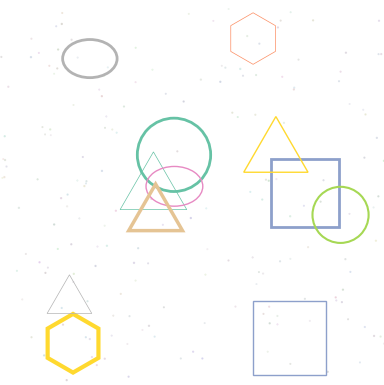[{"shape": "circle", "thickness": 2, "radius": 0.48, "center": [0.452, 0.598]}, {"shape": "triangle", "thickness": 0.5, "radius": 0.5, "center": [0.399, 0.505]}, {"shape": "hexagon", "thickness": 0.5, "radius": 0.33, "center": [0.657, 0.9]}, {"shape": "square", "thickness": 2, "radius": 0.44, "center": [0.791, 0.499]}, {"shape": "square", "thickness": 1, "radius": 0.48, "center": [0.753, 0.123]}, {"shape": "oval", "thickness": 1, "radius": 0.37, "center": [0.453, 0.516]}, {"shape": "circle", "thickness": 1.5, "radius": 0.36, "center": [0.885, 0.442]}, {"shape": "triangle", "thickness": 1, "radius": 0.48, "center": [0.717, 0.601]}, {"shape": "hexagon", "thickness": 3, "radius": 0.38, "center": [0.19, 0.108]}, {"shape": "triangle", "thickness": 2.5, "radius": 0.4, "center": [0.404, 0.441]}, {"shape": "oval", "thickness": 2, "radius": 0.35, "center": [0.233, 0.848]}, {"shape": "triangle", "thickness": 0.5, "radius": 0.34, "center": [0.18, 0.219]}]